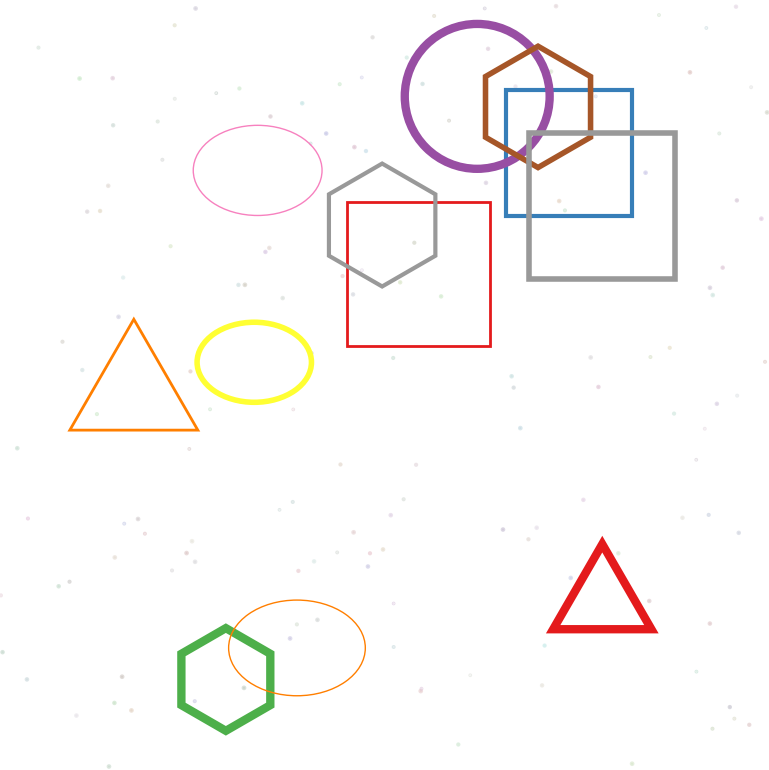[{"shape": "triangle", "thickness": 3, "radius": 0.37, "center": [0.782, 0.22]}, {"shape": "square", "thickness": 1, "radius": 0.47, "center": [0.543, 0.644]}, {"shape": "square", "thickness": 1.5, "radius": 0.41, "center": [0.739, 0.801]}, {"shape": "hexagon", "thickness": 3, "radius": 0.33, "center": [0.293, 0.118]}, {"shape": "circle", "thickness": 3, "radius": 0.47, "center": [0.62, 0.875]}, {"shape": "oval", "thickness": 0.5, "radius": 0.44, "center": [0.386, 0.159]}, {"shape": "triangle", "thickness": 1, "radius": 0.48, "center": [0.174, 0.489]}, {"shape": "oval", "thickness": 2, "radius": 0.37, "center": [0.33, 0.53]}, {"shape": "hexagon", "thickness": 2, "radius": 0.39, "center": [0.699, 0.861]}, {"shape": "oval", "thickness": 0.5, "radius": 0.42, "center": [0.335, 0.779]}, {"shape": "square", "thickness": 2, "radius": 0.47, "center": [0.782, 0.732]}, {"shape": "hexagon", "thickness": 1.5, "radius": 0.4, "center": [0.496, 0.708]}]